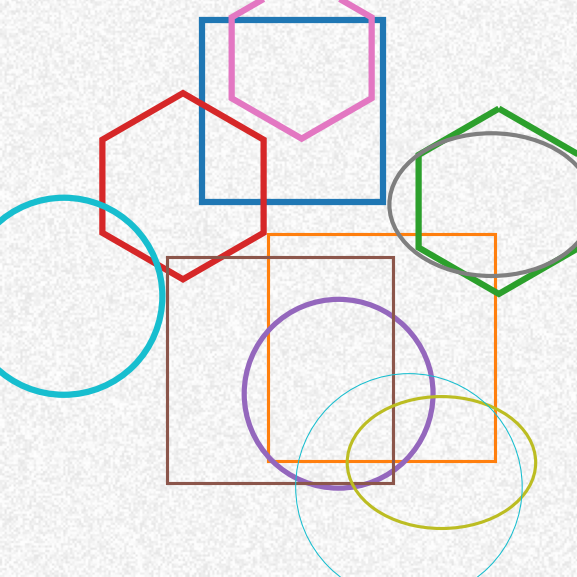[{"shape": "square", "thickness": 3, "radius": 0.79, "center": [0.506, 0.807]}, {"shape": "square", "thickness": 1.5, "radius": 0.98, "center": [0.661, 0.398]}, {"shape": "hexagon", "thickness": 3, "radius": 0.8, "center": [0.864, 0.651]}, {"shape": "hexagon", "thickness": 3, "radius": 0.81, "center": [0.317, 0.677]}, {"shape": "circle", "thickness": 2.5, "radius": 0.82, "center": [0.586, 0.317]}, {"shape": "square", "thickness": 1.5, "radius": 0.98, "center": [0.485, 0.359]}, {"shape": "hexagon", "thickness": 3, "radius": 0.7, "center": [0.522, 0.899]}, {"shape": "oval", "thickness": 2, "radius": 0.88, "center": [0.851, 0.645]}, {"shape": "oval", "thickness": 1.5, "radius": 0.82, "center": [0.764, 0.198]}, {"shape": "circle", "thickness": 3, "radius": 0.85, "center": [0.111, 0.486]}, {"shape": "circle", "thickness": 0.5, "radius": 0.98, "center": [0.708, 0.156]}]